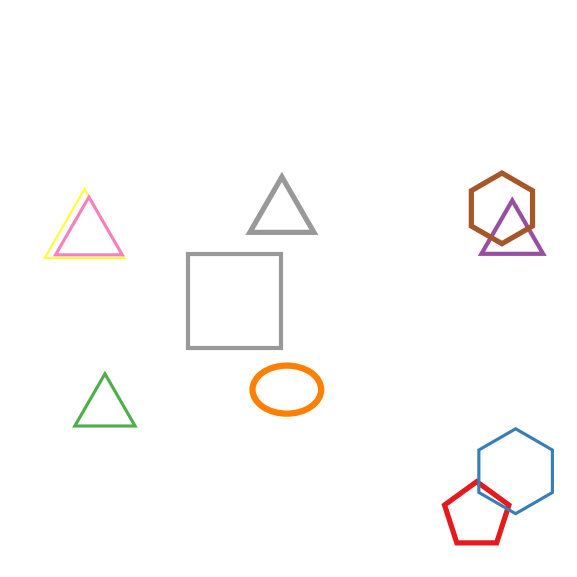[{"shape": "pentagon", "thickness": 2.5, "radius": 0.29, "center": [0.825, 0.107]}, {"shape": "hexagon", "thickness": 1.5, "radius": 0.37, "center": [0.893, 0.183]}, {"shape": "triangle", "thickness": 1.5, "radius": 0.3, "center": [0.182, 0.292]}, {"shape": "triangle", "thickness": 2, "radius": 0.31, "center": [0.887, 0.59]}, {"shape": "oval", "thickness": 3, "radius": 0.3, "center": [0.497, 0.324]}, {"shape": "triangle", "thickness": 1, "radius": 0.4, "center": [0.146, 0.592]}, {"shape": "hexagon", "thickness": 2.5, "radius": 0.31, "center": [0.869, 0.638]}, {"shape": "triangle", "thickness": 1.5, "radius": 0.33, "center": [0.154, 0.591]}, {"shape": "square", "thickness": 2, "radius": 0.41, "center": [0.406, 0.478]}, {"shape": "triangle", "thickness": 2.5, "radius": 0.32, "center": [0.488, 0.629]}]